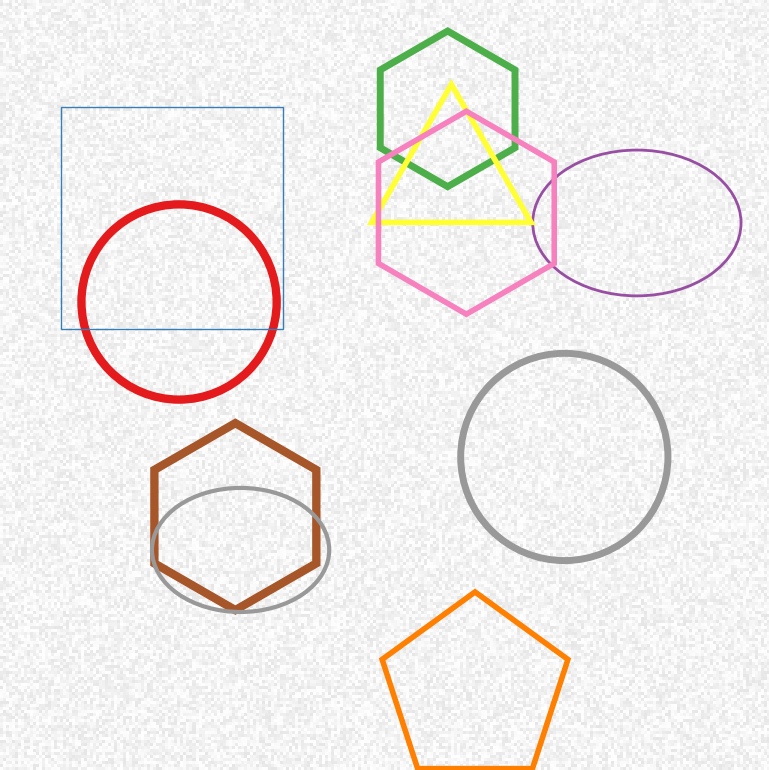[{"shape": "circle", "thickness": 3, "radius": 0.63, "center": [0.233, 0.608]}, {"shape": "square", "thickness": 0.5, "radius": 0.72, "center": [0.223, 0.717]}, {"shape": "hexagon", "thickness": 2.5, "radius": 0.51, "center": [0.581, 0.859]}, {"shape": "oval", "thickness": 1, "radius": 0.68, "center": [0.827, 0.71]}, {"shape": "pentagon", "thickness": 2, "radius": 0.63, "center": [0.617, 0.104]}, {"shape": "triangle", "thickness": 2, "radius": 0.6, "center": [0.586, 0.771]}, {"shape": "hexagon", "thickness": 3, "radius": 0.61, "center": [0.306, 0.329]}, {"shape": "hexagon", "thickness": 2, "radius": 0.66, "center": [0.606, 0.724]}, {"shape": "oval", "thickness": 1.5, "radius": 0.58, "center": [0.312, 0.286]}, {"shape": "circle", "thickness": 2.5, "radius": 0.67, "center": [0.733, 0.407]}]